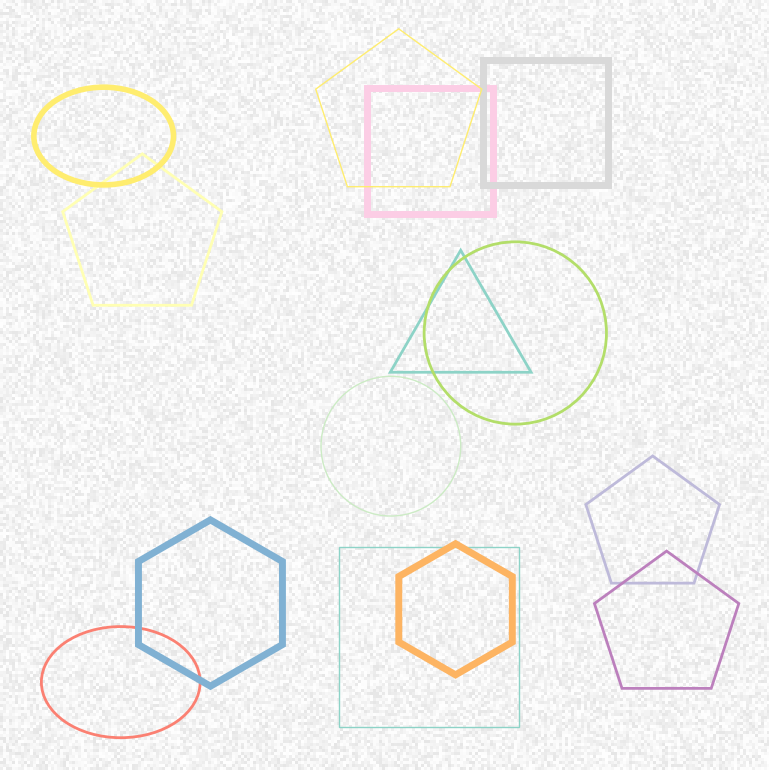[{"shape": "triangle", "thickness": 1, "radius": 0.53, "center": [0.598, 0.569]}, {"shape": "square", "thickness": 0.5, "radius": 0.58, "center": [0.558, 0.173]}, {"shape": "pentagon", "thickness": 1, "radius": 0.54, "center": [0.185, 0.691]}, {"shape": "pentagon", "thickness": 1, "radius": 0.46, "center": [0.848, 0.317]}, {"shape": "oval", "thickness": 1, "radius": 0.52, "center": [0.157, 0.114]}, {"shape": "hexagon", "thickness": 2.5, "radius": 0.54, "center": [0.273, 0.217]}, {"shape": "hexagon", "thickness": 2.5, "radius": 0.43, "center": [0.592, 0.209]}, {"shape": "circle", "thickness": 1, "radius": 0.59, "center": [0.669, 0.568]}, {"shape": "square", "thickness": 2.5, "radius": 0.41, "center": [0.558, 0.804]}, {"shape": "square", "thickness": 2.5, "radius": 0.4, "center": [0.708, 0.841]}, {"shape": "pentagon", "thickness": 1, "radius": 0.49, "center": [0.866, 0.186]}, {"shape": "circle", "thickness": 0.5, "radius": 0.45, "center": [0.508, 0.421]}, {"shape": "pentagon", "thickness": 0.5, "radius": 0.57, "center": [0.518, 0.849]}, {"shape": "oval", "thickness": 2, "radius": 0.45, "center": [0.135, 0.823]}]